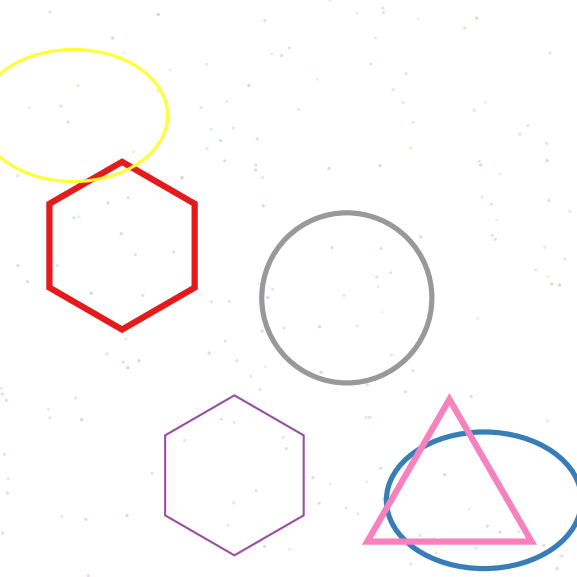[{"shape": "hexagon", "thickness": 3, "radius": 0.73, "center": [0.211, 0.574]}, {"shape": "oval", "thickness": 2.5, "radius": 0.84, "center": [0.838, 0.133]}, {"shape": "hexagon", "thickness": 1, "radius": 0.69, "center": [0.406, 0.176]}, {"shape": "oval", "thickness": 1.5, "radius": 0.82, "center": [0.127, 0.799]}, {"shape": "triangle", "thickness": 3, "radius": 0.82, "center": [0.778, 0.143]}, {"shape": "circle", "thickness": 2.5, "radius": 0.74, "center": [0.601, 0.483]}]